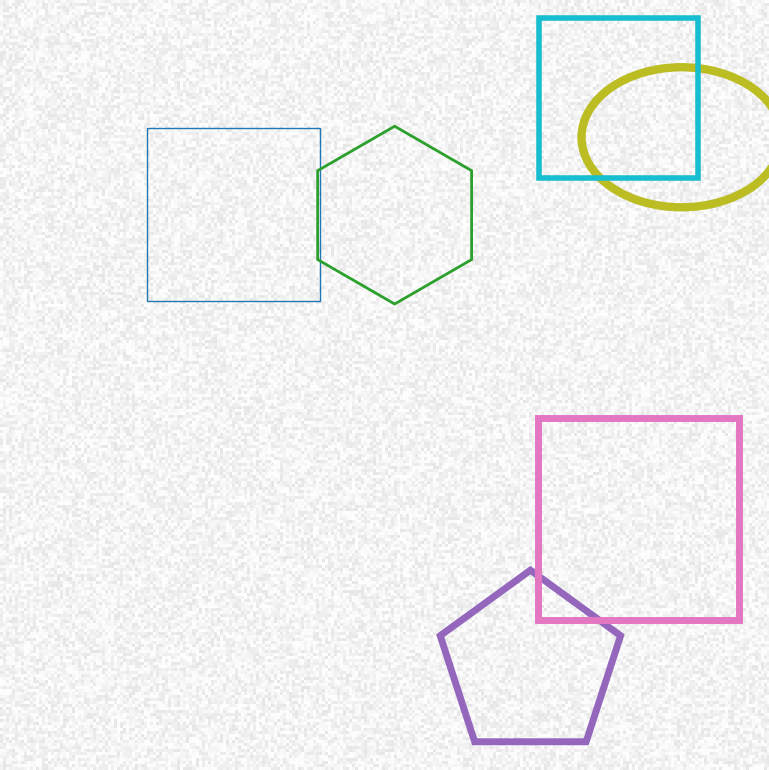[{"shape": "square", "thickness": 0.5, "radius": 0.56, "center": [0.304, 0.721]}, {"shape": "hexagon", "thickness": 1, "radius": 0.58, "center": [0.513, 0.721]}, {"shape": "pentagon", "thickness": 2.5, "radius": 0.62, "center": [0.689, 0.136]}, {"shape": "square", "thickness": 2.5, "radius": 0.65, "center": [0.829, 0.326]}, {"shape": "oval", "thickness": 3, "radius": 0.65, "center": [0.885, 0.822]}, {"shape": "square", "thickness": 2, "radius": 0.52, "center": [0.803, 0.873]}]